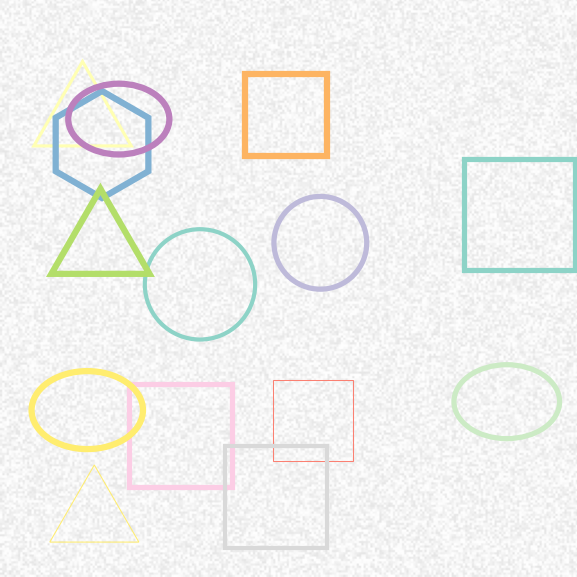[{"shape": "circle", "thickness": 2, "radius": 0.48, "center": [0.346, 0.507]}, {"shape": "square", "thickness": 2.5, "radius": 0.48, "center": [0.899, 0.628]}, {"shape": "triangle", "thickness": 1.5, "radius": 0.49, "center": [0.143, 0.795]}, {"shape": "circle", "thickness": 2.5, "radius": 0.4, "center": [0.555, 0.579]}, {"shape": "square", "thickness": 0.5, "radius": 0.35, "center": [0.542, 0.271]}, {"shape": "hexagon", "thickness": 3, "radius": 0.46, "center": [0.177, 0.749]}, {"shape": "square", "thickness": 3, "radius": 0.35, "center": [0.495, 0.8]}, {"shape": "triangle", "thickness": 3, "radius": 0.49, "center": [0.174, 0.574]}, {"shape": "square", "thickness": 2.5, "radius": 0.45, "center": [0.312, 0.245]}, {"shape": "square", "thickness": 2, "radius": 0.44, "center": [0.478, 0.139]}, {"shape": "oval", "thickness": 3, "radius": 0.44, "center": [0.206, 0.793]}, {"shape": "oval", "thickness": 2.5, "radius": 0.46, "center": [0.878, 0.304]}, {"shape": "oval", "thickness": 3, "radius": 0.48, "center": [0.151, 0.289]}, {"shape": "triangle", "thickness": 0.5, "radius": 0.45, "center": [0.163, 0.105]}]